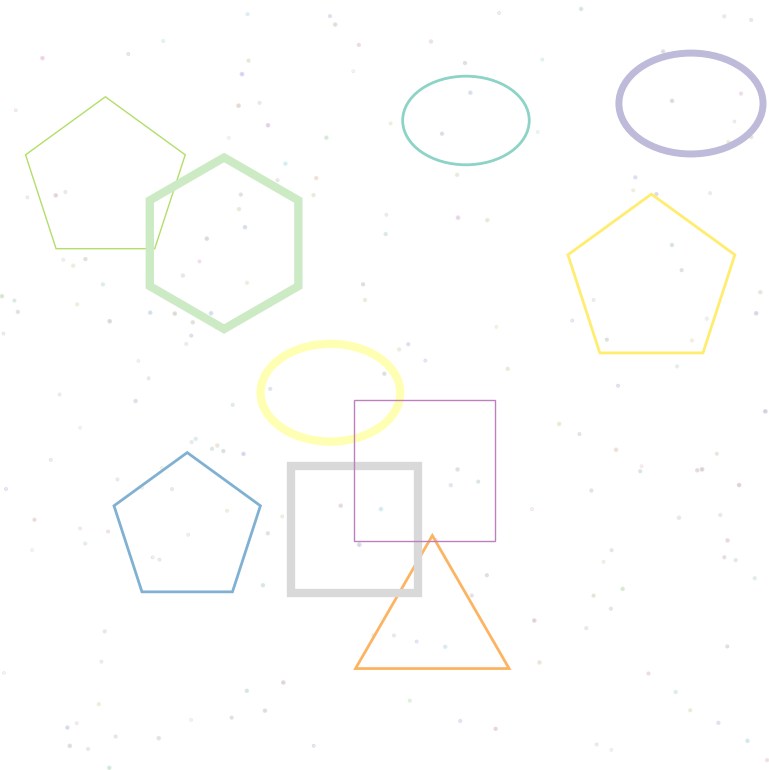[{"shape": "oval", "thickness": 1, "radius": 0.41, "center": [0.605, 0.844]}, {"shape": "oval", "thickness": 3, "radius": 0.45, "center": [0.429, 0.49]}, {"shape": "oval", "thickness": 2.5, "radius": 0.47, "center": [0.897, 0.866]}, {"shape": "pentagon", "thickness": 1, "radius": 0.5, "center": [0.243, 0.312]}, {"shape": "triangle", "thickness": 1, "radius": 0.58, "center": [0.561, 0.189]}, {"shape": "pentagon", "thickness": 0.5, "radius": 0.55, "center": [0.137, 0.765]}, {"shape": "square", "thickness": 3, "radius": 0.41, "center": [0.46, 0.313]}, {"shape": "square", "thickness": 0.5, "radius": 0.46, "center": [0.551, 0.39]}, {"shape": "hexagon", "thickness": 3, "radius": 0.56, "center": [0.291, 0.684]}, {"shape": "pentagon", "thickness": 1, "radius": 0.57, "center": [0.846, 0.634]}]